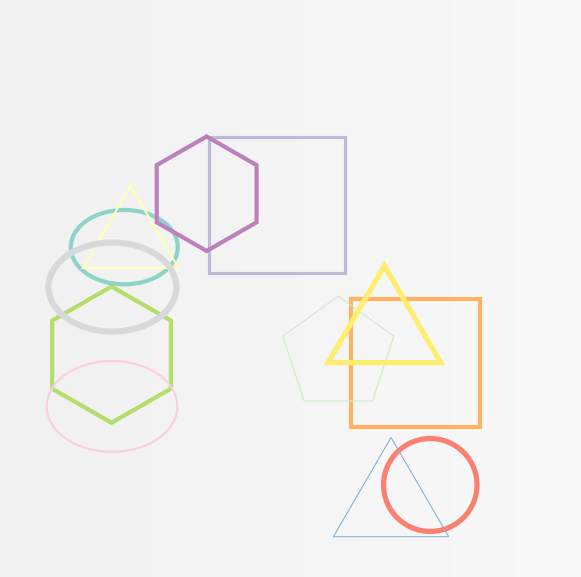[{"shape": "oval", "thickness": 2, "radius": 0.46, "center": [0.214, 0.571]}, {"shape": "triangle", "thickness": 1, "radius": 0.47, "center": [0.225, 0.583]}, {"shape": "square", "thickness": 1.5, "radius": 0.59, "center": [0.477, 0.645]}, {"shape": "circle", "thickness": 2.5, "radius": 0.4, "center": [0.74, 0.159]}, {"shape": "triangle", "thickness": 0.5, "radius": 0.57, "center": [0.673, 0.127]}, {"shape": "square", "thickness": 2, "radius": 0.56, "center": [0.714, 0.371]}, {"shape": "hexagon", "thickness": 2, "radius": 0.59, "center": [0.192, 0.385]}, {"shape": "oval", "thickness": 1, "radius": 0.56, "center": [0.193, 0.295]}, {"shape": "oval", "thickness": 3, "radius": 0.55, "center": [0.193, 0.502]}, {"shape": "hexagon", "thickness": 2, "radius": 0.5, "center": [0.356, 0.664]}, {"shape": "pentagon", "thickness": 0.5, "radius": 0.5, "center": [0.582, 0.386]}, {"shape": "triangle", "thickness": 2.5, "radius": 0.56, "center": [0.661, 0.427]}]